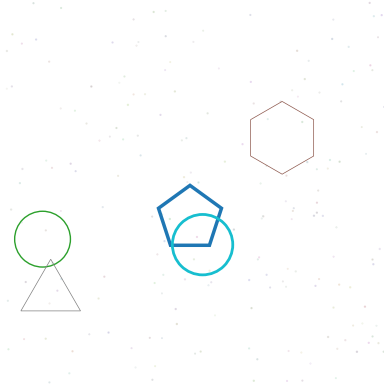[{"shape": "pentagon", "thickness": 2.5, "radius": 0.43, "center": [0.493, 0.432]}, {"shape": "circle", "thickness": 1, "radius": 0.36, "center": [0.111, 0.379]}, {"shape": "hexagon", "thickness": 0.5, "radius": 0.47, "center": [0.733, 0.642]}, {"shape": "triangle", "thickness": 0.5, "radius": 0.45, "center": [0.132, 0.237]}, {"shape": "circle", "thickness": 2, "radius": 0.39, "center": [0.526, 0.365]}]